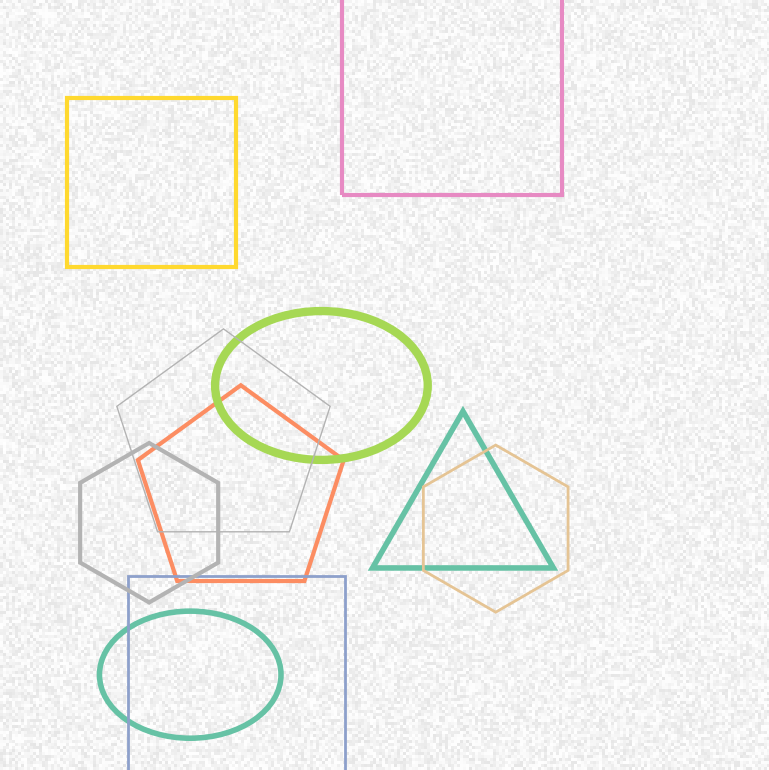[{"shape": "oval", "thickness": 2, "radius": 0.59, "center": [0.247, 0.124]}, {"shape": "triangle", "thickness": 2, "radius": 0.68, "center": [0.601, 0.33]}, {"shape": "pentagon", "thickness": 1.5, "radius": 0.7, "center": [0.313, 0.359]}, {"shape": "square", "thickness": 1, "radius": 0.71, "center": [0.307, 0.111]}, {"shape": "square", "thickness": 1.5, "radius": 0.71, "center": [0.587, 0.89]}, {"shape": "oval", "thickness": 3, "radius": 0.69, "center": [0.417, 0.499]}, {"shape": "square", "thickness": 1.5, "radius": 0.55, "center": [0.197, 0.763]}, {"shape": "hexagon", "thickness": 1, "radius": 0.54, "center": [0.644, 0.313]}, {"shape": "hexagon", "thickness": 1.5, "radius": 0.52, "center": [0.194, 0.321]}, {"shape": "pentagon", "thickness": 0.5, "radius": 0.73, "center": [0.29, 0.427]}]